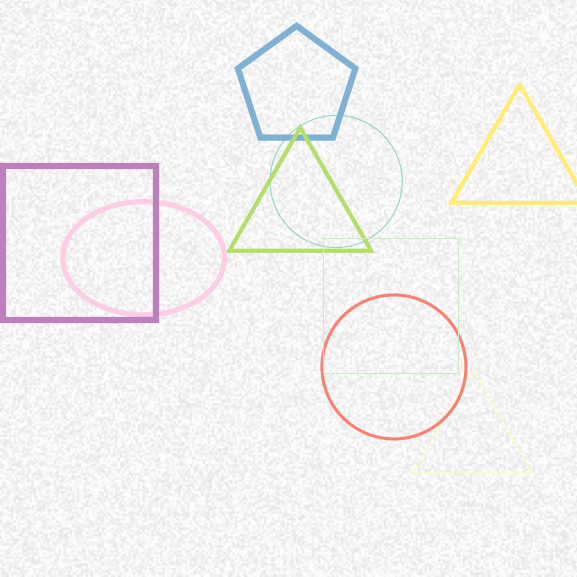[{"shape": "circle", "thickness": 0.5, "radius": 0.57, "center": [0.582, 0.685]}, {"shape": "triangle", "thickness": 0.5, "radius": 0.6, "center": [0.819, 0.24]}, {"shape": "circle", "thickness": 1.5, "radius": 0.62, "center": [0.682, 0.364]}, {"shape": "pentagon", "thickness": 3, "radius": 0.53, "center": [0.514, 0.847]}, {"shape": "triangle", "thickness": 2, "radius": 0.71, "center": [0.52, 0.636]}, {"shape": "oval", "thickness": 2.5, "radius": 0.7, "center": [0.249, 0.552]}, {"shape": "square", "thickness": 3, "radius": 0.67, "center": [0.138, 0.579]}, {"shape": "square", "thickness": 0.5, "radius": 0.58, "center": [0.676, 0.471]}, {"shape": "triangle", "thickness": 2, "radius": 0.68, "center": [0.9, 0.716]}]